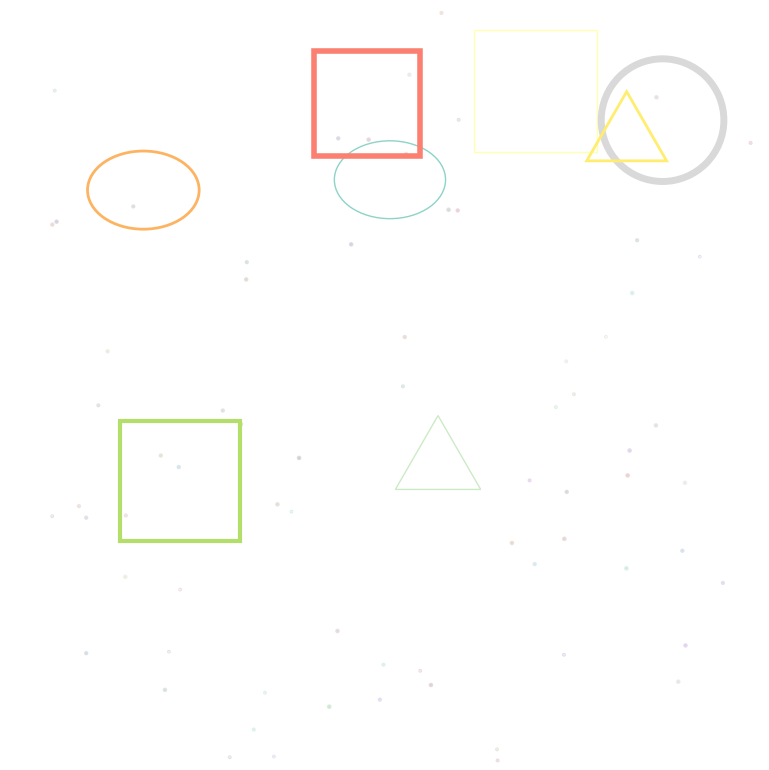[{"shape": "oval", "thickness": 0.5, "radius": 0.36, "center": [0.506, 0.767]}, {"shape": "square", "thickness": 0.5, "radius": 0.4, "center": [0.695, 0.882]}, {"shape": "square", "thickness": 2, "radius": 0.34, "center": [0.477, 0.865]}, {"shape": "oval", "thickness": 1, "radius": 0.36, "center": [0.186, 0.753]}, {"shape": "square", "thickness": 1.5, "radius": 0.39, "center": [0.234, 0.375]}, {"shape": "circle", "thickness": 2.5, "radius": 0.4, "center": [0.86, 0.844]}, {"shape": "triangle", "thickness": 0.5, "radius": 0.32, "center": [0.569, 0.396]}, {"shape": "triangle", "thickness": 1, "radius": 0.3, "center": [0.814, 0.821]}]